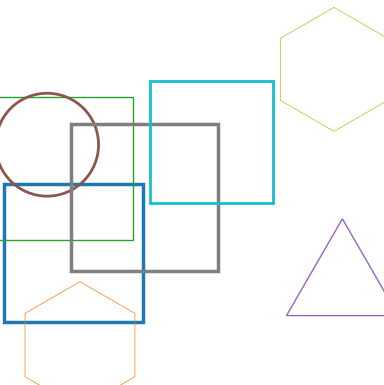[{"shape": "square", "thickness": 2.5, "radius": 0.9, "center": [0.191, 0.343]}, {"shape": "hexagon", "thickness": 0.5, "radius": 0.82, "center": [0.208, 0.104]}, {"shape": "square", "thickness": 1, "radius": 0.93, "center": [0.161, 0.563]}, {"shape": "triangle", "thickness": 1, "radius": 0.84, "center": [0.889, 0.264]}, {"shape": "circle", "thickness": 2, "radius": 0.67, "center": [0.122, 0.624]}, {"shape": "square", "thickness": 2.5, "radius": 0.95, "center": [0.375, 0.487]}, {"shape": "hexagon", "thickness": 0.5, "radius": 0.8, "center": [0.868, 0.82]}, {"shape": "square", "thickness": 2, "radius": 0.8, "center": [0.55, 0.631]}]